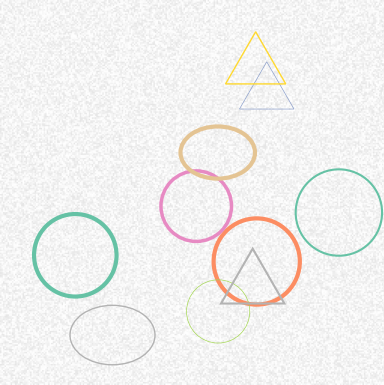[{"shape": "circle", "thickness": 1.5, "radius": 0.56, "center": [0.88, 0.448]}, {"shape": "circle", "thickness": 3, "radius": 0.54, "center": [0.196, 0.337]}, {"shape": "circle", "thickness": 3, "radius": 0.56, "center": [0.667, 0.321]}, {"shape": "triangle", "thickness": 0.5, "radius": 0.41, "center": [0.693, 0.758]}, {"shape": "circle", "thickness": 2.5, "radius": 0.46, "center": [0.51, 0.465]}, {"shape": "circle", "thickness": 0.5, "radius": 0.41, "center": [0.567, 0.191]}, {"shape": "triangle", "thickness": 1, "radius": 0.45, "center": [0.664, 0.827]}, {"shape": "oval", "thickness": 3, "radius": 0.48, "center": [0.566, 0.604]}, {"shape": "triangle", "thickness": 1.5, "radius": 0.48, "center": [0.656, 0.259]}, {"shape": "oval", "thickness": 1, "radius": 0.55, "center": [0.292, 0.13]}]